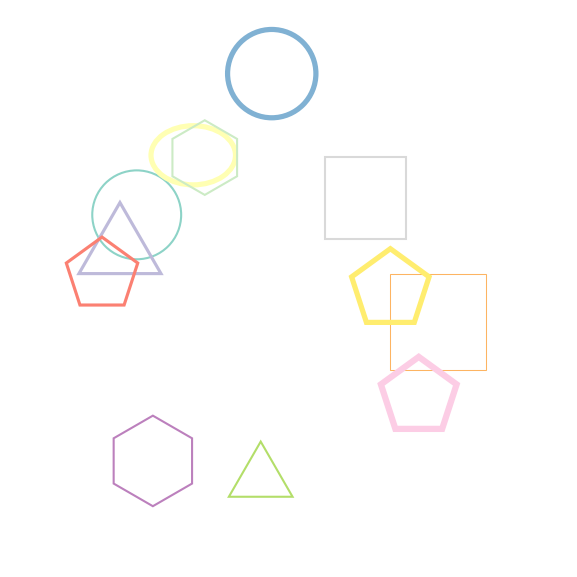[{"shape": "circle", "thickness": 1, "radius": 0.38, "center": [0.237, 0.627]}, {"shape": "oval", "thickness": 2.5, "radius": 0.37, "center": [0.335, 0.73]}, {"shape": "triangle", "thickness": 1.5, "radius": 0.41, "center": [0.208, 0.566]}, {"shape": "pentagon", "thickness": 1.5, "radius": 0.33, "center": [0.177, 0.524]}, {"shape": "circle", "thickness": 2.5, "radius": 0.38, "center": [0.471, 0.872]}, {"shape": "square", "thickness": 0.5, "radius": 0.41, "center": [0.758, 0.441]}, {"shape": "triangle", "thickness": 1, "radius": 0.32, "center": [0.451, 0.171]}, {"shape": "pentagon", "thickness": 3, "radius": 0.34, "center": [0.725, 0.312]}, {"shape": "square", "thickness": 1, "radius": 0.35, "center": [0.633, 0.656]}, {"shape": "hexagon", "thickness": 1, "radius": 0.39, "center": [0.265, 0.201]}, {"shape": "hexagon", "thickness": 1, "radius": 0.32, "center": [0.355, 0.726]}, {"shape": "pentagon", "thickness": 2.5, "radius": 0.35, "center": [0.676, 0.498]}]